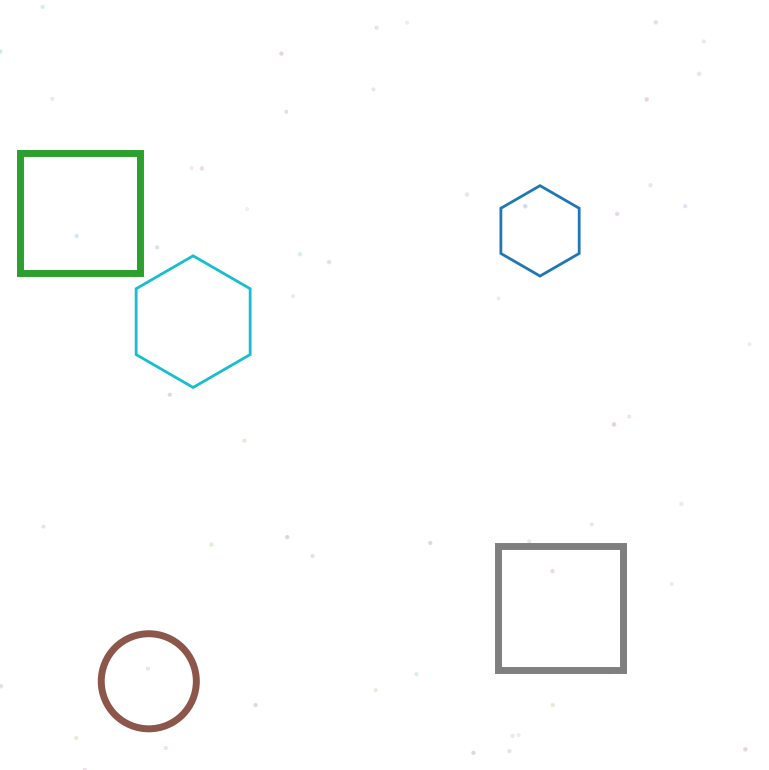[{"shape": "hexagon", "thickness": 1, "radius": 0.29, "center": [0.701, 0.7]}, {"shape": "square", "thickness": 2.5, "radius": 0.39, "center": [0.104, 0.723]}, {"shape": "circle", "thickness": 2.5, "radius": 0.31, "center": [0.193, 0.115]}, {"shape": "square", "thickness": 2.5, "radius": 0.4, "center": [0.728, 0.21]}, {"shape": "hexagon", "thickness": 1, "radius": 0.43, "center": [0.251, 0.582]}]